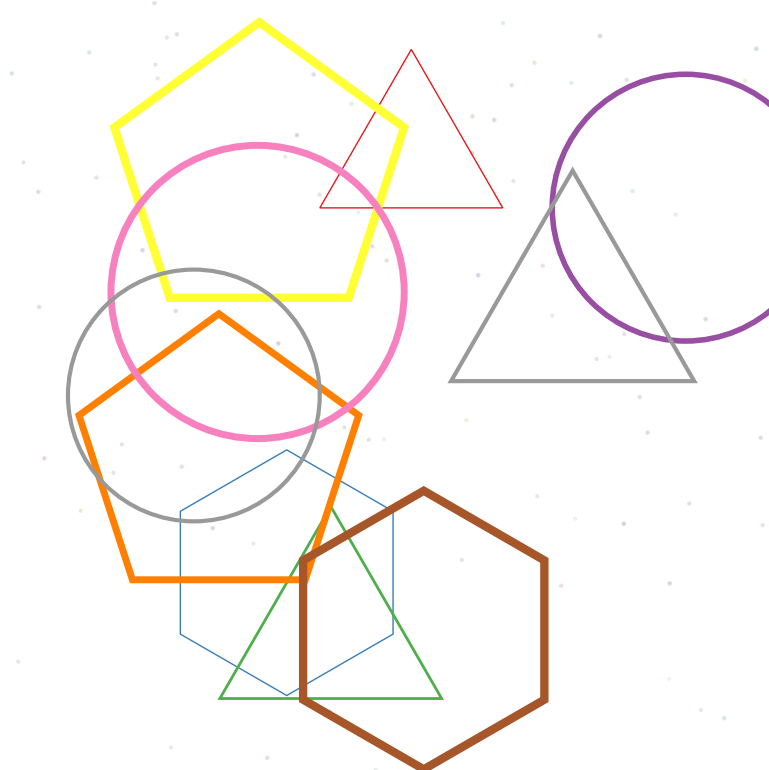[{"shape": "triangle", "thickness": 0.5, "radius": 0.69, "center": [0.534, 0.799]}, {"shape": "hexagon", "thickness": 0.5, "radius": 0.8, "center": [0.372, 0.256]}, {"shape": "triangle", "thickness": 1, "radius": 0.83, "center": [0.43, 0.176]}, {"shape": "circle", "thickness": 2, "radius": 0.87, "center": [0.89, 0.73]}, {"shape": "pentagon", "thickness": 2.5, "radius": 0.95, "center": [0.284, 0.402]}, {"shape": "pentagon", "thickness": 3, "radius": 0.99, "center": [0.337, 0.773]}, {"shape": "hexagon", "thickness": 3, "radius": 0.9, "center": [0.55, 0.182]}, {"shape": "circle", "thickness": 2.5, "radius": 0.95, "center": [0.335, 0.621]}, {"shape": "triangle", "thickness": 1.5, "radius": 0.91, "center": [0.744, 0.596]}, {"shape": "circle", "thickness": 1.5, "radius": 0.82, "center": [0.252, 0.486]}]